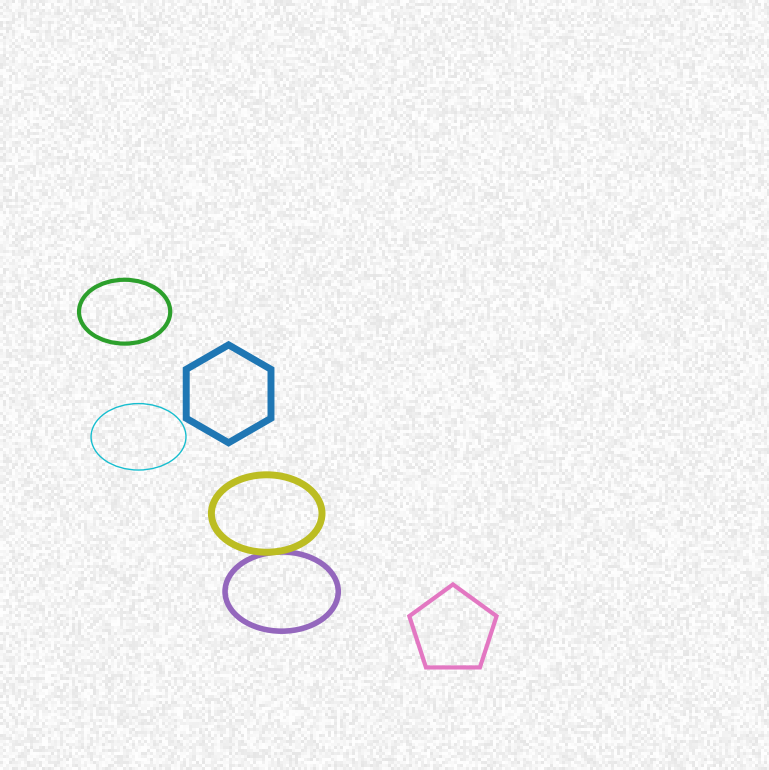[{"shape": "hexagon", "thickness": 2.5, "radius": 0.32, "center": [0.297, 0.489]}, {"shape": "oval", "thickness": 1.5, "radius": 0.3, "center": [0.162, 0.595]}, {"shape": "oval", "thickness": 2, "radius": 0.37, "center": [0.366, 0.232]}, {"shape": "pentagon", "thickness": 1.5, "radius": 0.3, "center": [0.588, 0.181]}, {"shape": "oval", "thickness": 2.5, "radius": 0.36, "center": [0.346, 0.333]}, {"shape": "oval", "thickness": 0.5, "radius": 0.31, "center": [0.18, 0.433]}]